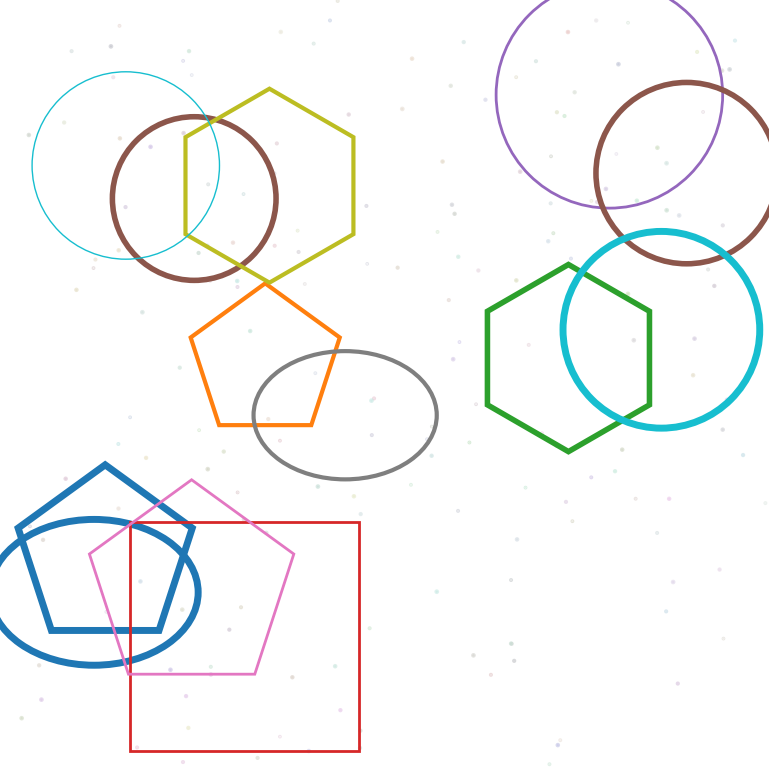[{"shape": "oval", "thickness": 2.5, "radius": 0.68, "center": [0.122, 0.231]}, {"shape": "pentagon", "thickness": 2.5, "radius": 0.59, "center": [0.137, 0.277]}, {"shape": "pentagon", "thickness": 1.5, "radius": 0.51, "center": [0.344, 0.53]}, {"shape": "hexagon", "thickness": 2, "radius": 0.61, "center": [0.738, 0.535]}, {"shape": "square", "thickness": 1, "radius": 0.74, "center": [0.317, 0.173]}, {"shape": "circle", "thickness": 1, "radius": 0.74, "center": [0.791, 0.877]}, {"shape": "circle", "thickness": 2, "radius": 0.59, "center": [0.892, 0.775]}, {"shape": "circle", "thickness": 2, "radius": 0.53, "center": [0.252, 0.742]}, {"shape": "pentagon", "thickness": 1, "radius": 0.7, "center": [0.249, 0.237]}, {"shape": "oval", "thickness": 1.5, "radius": 0.59, "center": [0.448, 0.461]}, {"shape": "hexagon", "thickness": 1.5, "radius": 0.63, "center": [0.35, 0.759]}, {"shape": "circle", "thickness": 0.5, "radius": 0.61, "center": [0.163, 0.785]}, {"shape": "circle", "thickness": 2.5, "radius": 0.64, "center": [0.859, 0.572]}]